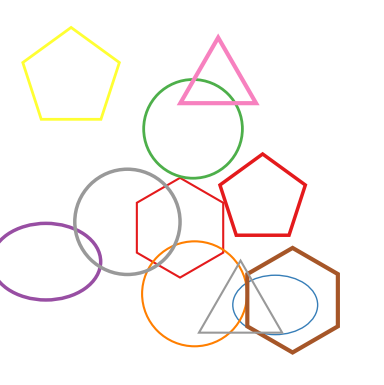[{"shape": "pentagon", "thickness": 2.5, "radius": 0.58, "center": [0.682, 0.483]}, {"shape": "hexagon", "thickness": 1.5, "radius": 0.65, "center": [0.468, 0.409]}, {"shape": "oval", "thickness": 1, "radius": 0.55, "center": [0.715, 0.208]}, {"shape": "circle", "thickness": 2, "radius": 0.64, "center": [0.501, 0.665]}, {"shape": "oval", "thickness": 2.5, "radius": 0.71, "center": [0.119, 0.32]}, {"shape": "circle", "thickness": 1.5, "radius": 0.68, "center": [0.505, 0.237]}, {"shape": "pentagon", "thickness": 2, "radius": 0.66, "center": [0.185, 0.797]}, {"shape": "hexagon", "thickness": 3, "radius": 0.68, "center": [0.76, 0.22]}, {"shape": "triangle", "thickness": 3, "radius": 0.57, "center": [0.567, 0.789]}, {"shape": "triangle", "thickness": 1.5, "radius": 0.62, "center": [0.625, 0.198]}, {"shape": "circle", "thickness": 2.5, "radius": 0.68, "center": [0.331, 0.424]}]